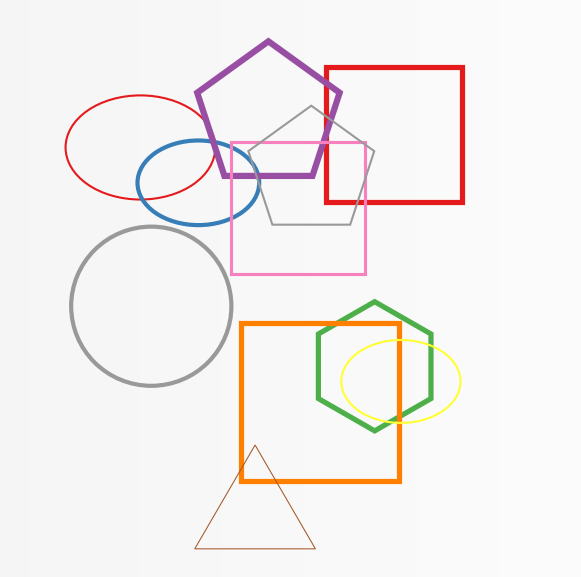[{"shape": "oval", "thickness": 1, "radius": 0.64, "center": [0.242, 0.744]}, {"shape": "square", "thickness": 2.5, "radius": 0.58, "center": [0.677, 0.766]}, {"shape": "oval", "thickness": 2, "radius": 0.52, "center": [0.341, 0.683]}, {"shape": "hexagon", "thickness": 2.5, "radius": 0.56, "center": [0.645, 0.365]}, {"shape": "pentagon", "thickness": 3, "radius": 0.64, "center": [0.462, 0.799]}, {"shape": "square", "thickness": 2.5, "radius": 0.68, "center": [0.551, 0.303]}, {"shape": "oval", "thickness": 1, "radius": 0.51, "center": [0.69, 0.339]}, {"shape": "triangle", "thickness": 0.5, "radius": 0.6, "center": [0.439, 0.109]}, {"shape": "square", "thickness": 1.5, "radius": 0.57, "center": [0.513, 0.639]}, {"shape": "circle", "thickness": 2, "radius": 0.69, "center": [0.26, 0.469]}, {"shape": "pentagon", "thickness": 1, "radius": 0.57, "center": [0.536, 0.702]}]